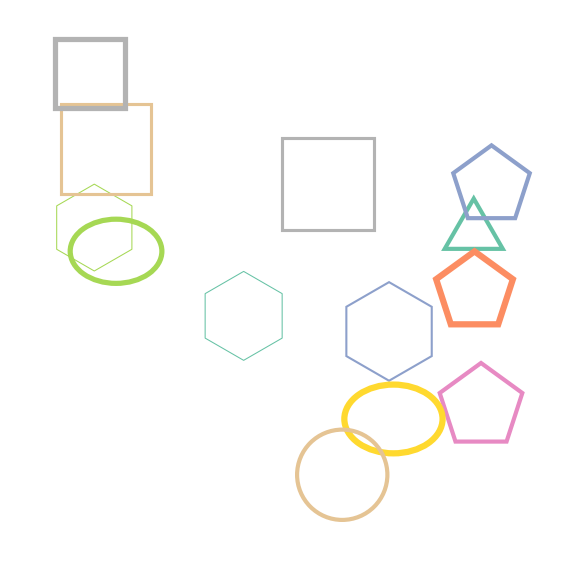[{"shape": "triangle", "thickness": 2, "radius": 0.29, "center": [0.82, 0.597]}, {"shape": "hexagon", "thickness": 0.5, "radius": 0.38, "center": [0.422, 0.452]}, {"shape": "pentagon", "thickness": 3, "radius": 0.35, "center": [0.822, 0.494]}, {"shape": "pentagon", "thickness": 2, "radius": 0.35, "center": [0.851, 0.678]}, {"shape": "hexagon", "thickness": 1, "radius": 0.43, "center": [0.674, 0.425]}, {"shape": "pentagon", "thickness": 2, "radius": 0.38, "center": [0.833, 0.295]}, {"shape": "oval", "thickness": 2.5, "radius": 0.4, "center": [0.201, 0.564]}, {"shape": "hexagon", "thickness": 0.5, "radius": 0.38, "center": [0.163, 0.605]}, {"shape": "oval", "thickness": 3, "radius": 0.43, "center": [0.681, 0.274]}, {"shape": "circle", "thickness": 2, "radius": 0.39, "center": [0.593, 0.177]}, {"shape": "square", "thickness": 1.5, "radius": 0.39, "center": [0.184, 0.741]}, {"shape": "square", "thickness": 1.5, "radius": 0.4, "center": [0.568, 0.681]}, {"shape": "square", "thickness": 2.5, "radius": 0.3, "center": [0.156, 0.872]}]